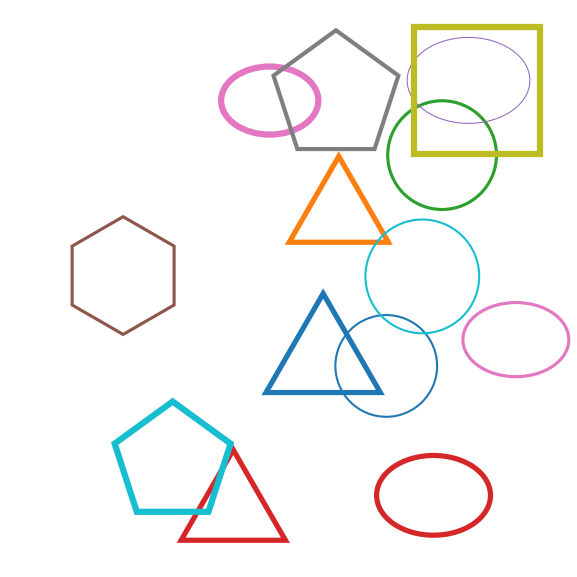[{"shape": "circle", "thickness": 1, "radius": 0.44, "center": [0.669, 0.365]}, {"shape": "triangle", "thickness": 2.5, "radius": 0.57, "center": [0.56, 0.377]}, {"shape": "triangle", "thickness": 2.5, "radius": 0.5, "center": [0.587, 0.629]}, {"shape": "circle", "thickness": 1.5, "radius": 0.47, "center": [0.766, 0.731]}, {"shape": "oval", "thickness": 2.5, "radius": 0.49, "center": [0.751, 0.141]}, {"shape": "triangle", "thickness": 2.5, "radius": 0.52, "center": [0.404, 0.116]}, {"shape": "oval", "thickness": 0.5, "radius": 0.53, "center": [0.811, 0.86]}, {"shape": "hexagon", "thickness": 1.5, "radius": 0.51, "center": [0.213, 0.522]}, {"shape": "oval", "thickness": 3, "radius": 0.42, "center": [0.467, 0.825]}, {"shape": "oval", "thickness": 1.5, "radius": 0.46, "center": [0.893, 0.411]}, {"shape": "pentagon", "thickness": 2, "radius": 0.57, "center": [0.582, 0.833]}, {"shape": "square", "thickness": 3, "radius": 0.55, "center": [0.826, 0.842]}, {"shape": "pentagon", "thickness": 3, "radius": 0.53, "center": [0.299, 0.198]}, {"shape": "circle", "thickness": 1, "radius": 0.49, "center": [0.731, 0.52]}]